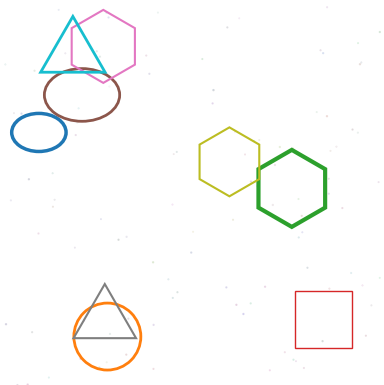[{"shape": "oval", "thickness": 2.5, "radius": 0.35, "center": [0.101, 0.656]}, {"shape": "circle", "thickness": 2, "radius": 0.43, "center": [0.279, 0.126]}, {"shape": "hexagon", "thickness": 3, "radius": 0.5, "center": [0.758, 0.511]}, {"shape": "square", "thickness": 1, "radius": 0.37, "center": [0.839, 0.169]}, {"shape": "oval", "thickness": 2, "radius": 0.49, "center": [0.213, 0.753]}, {"shape": "hexagon", "thickness": 1.5, "radius": 0.47, "center": [0.268, 0.88]}, {"shape": "triangle", "thickness": 1.5, "radius": 0.47, "center": [0.272, 0.169]}, {"shape": "hexagon", "thickness": 1.5, "radius": 0.45, "center": [0.596, 0.58]}, {"shape": "triangle", "thickness": 2, "radius": 0.48, "center": [0.189, 0.861]}]